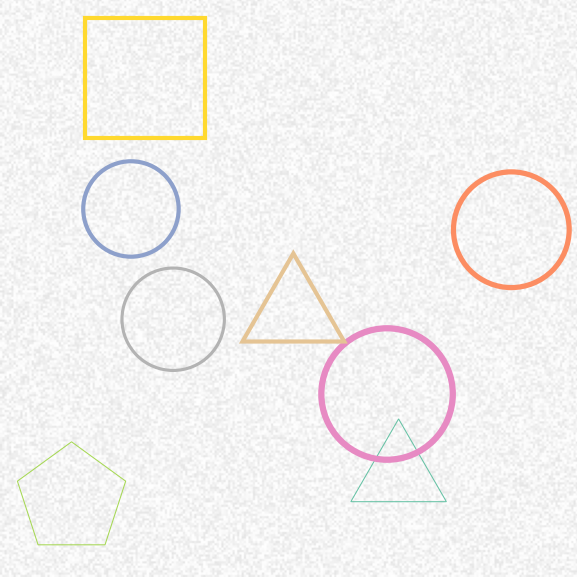[{"shape": "triangle", "thickness": 0.5, "radius": 0.48, "center": [0.69, 0.178]}, {"shape": "circle", "thickness": 2.5, "radius": 0.5, "center": [0.885, 0.601]}, {"shape": "circle", "thickness": 2, "radius": 0.41, "center": [0.227, 0.637]}, {"shape": "circle", "thickness": 3, "radius": 0.57, "center": [0.67, 0.317]}, {"shape": "pentagon", "thickness": 0.5, "radius": 0.49, "center": [0.124, 0.136]}, {"shape": "square", "thickness": 2, "radius": 0.52, "center": [0.252, 0.863]}, {"shape": "triangle", "thickness": 2, "radius": 0.51, "center": [0.508, 0.459]}, {"shape": "circle", "thickness": 1.5, "radius": 0.44, "center": [0.3, 0.446]}]